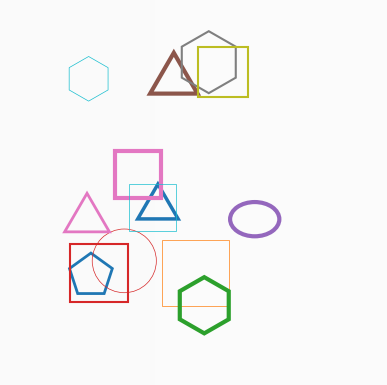[{"shape": "triangle", "thickness": 2.5, "radius": 0.3, "center": [0.408, 0.462]}, {"shape": "pentagon", "thickness": 2, "radius": 0.29, "center": [0.235, 0.285]}, {"shape": "square", "thickness": 0.5, "radius": 0.43, "center": [0.505, 0.29]}, {"shape": "hexagon", "thickness": 3, "radius": 0.36, "center": [0.527, 0.207]}, {"shape": "square", "thickness": 1.5, "radius": 0.37, "center": [0.257, 0.29]}, {"shape": "circle", "thickness": 0.5, "radius": 0.41, "center": [0.321, 0.322]}, {"shape": "oval", "thickness": 3, "radius": 0.32, "center": [0.657, 0.431]}, {"shape": "triangle", "thickness": 3, "radius": 0.35, "center": [0.449, 0.792]}, {"shape": "triangle", "thickness": 2, "radius": 0.33, "center": [0.225, 0.431]}, {"shape": "square", "thickness": 3, "radius": 0.3, "center": [0.356, 0.547]}, {"shape": "hexagon", "thickness": 1.5, "radius": 0.4, "center": [0.539, 0.839]}, {"shape": "square", "thickness": 1.5, "radius": 0.33, "center": [0.575, 0.812]}, {"shape": "hexagon", "thickness": 0.5, "radius": 0.29, "center": [0.229, 0.795]}, {"shape": "square", "thickness": 0.5, "radius": 0.3, "center": [0.394, 0.462]}]